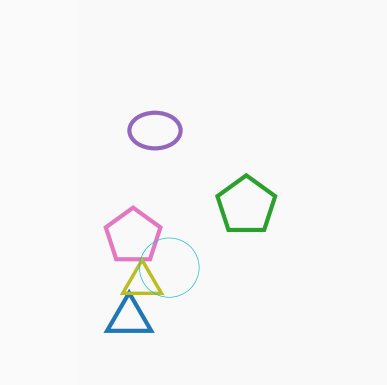[{"shape": "triangle", "thickness": 3, "radius": 0.33, "center": [0.333, 0.174]}, {"shape": "pentagon", "thickness": 3, "radius": 0.39, "center": [0.636, 0.466]}, {"shape": "oval", "thickness": 3, "radius": 0.33, "center": [0.4, 0.661]}, {"shape": "pentagon", "thickness": 3, "radius": 0.37, "center": [0.344, 0.386]}, {"shape": "triangle", "thickness": 2.5, "radius": 0.29, "center": [0.367, 0.267]}, {"shape": "circle", "thickness": 0.5, "radius": 0.39, "center": [0.437, 0.305]}]